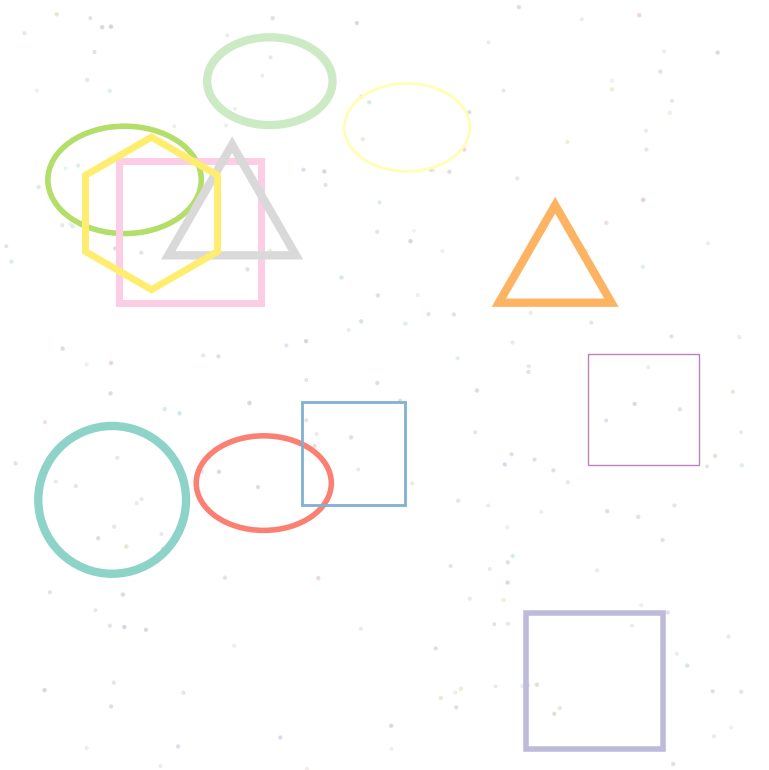[{"shape": "circle", "thickness": 3, "radius": 0.48, "center": [0.146, 0.351]}, {"shape": "oval", "thickness": 1, "radius": 0.41, "center": [0.529, 0.835]}, {"shape": "square", "thickness": 2, "radius": 0.44, "center": [0.772, 0.116]}, {"shape": "oval", "thickness": 2, "radius": 0.44, "center": [0.343, 0.373]}, {"shape": "square", "thickness": 1, "radius": 0.34, "center": [0.459, 0.411]}, {"shape": "triangle", "thickness": 3, "radius": 0.42, "center": [0.721, 0.649]}, {"shape": "oval", "thickness": 2, "radius": 0.5, "center": [0.162, 0.766]}, {"shape": "square", "thickness": 2.5, "radius": 0.46, "center": [0.247, 0.698]}, {"shape": "triangle", "thickness": 3, "radius": 0.48, "center": [0.301, 0.716]}, {"shape": "square", "thickness": 0.5, "radius": 0.36, "center": [0.836, 0.469]}, {"shape": "oval", "thickness": 3, "radius": 0.41, "center": [0.35, 0.895]}, {"shape": "hexagon", "thickness": 2.5, "radius": 0.5, "center": [0.197, 0.723]}]